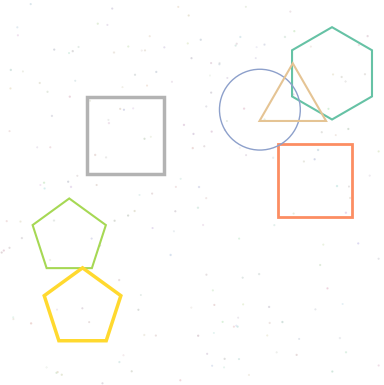[{"shape": "hexagon", "thickness": 1.5, "radius": 0.6, "center": [0.862, 0.81]}, {"shape": "square", "thickness": 2, "radius": 0.48, "center": [0.818, 0.531]}, {"shape": "circle", "thickness": 1, "radius": 0.52, "center": [0.675, 0.715]}, {"shape": "pentagon", "thickness": 1.5, "radius": 0.5, "center": [0.18, 0.384]}, {"shape": "pentagon", "thickness": 2.5, "radius": 0.52, "center": [0.214, 0.2]}, {"shape": "triangle", "thickness": 1.5, "radius": 0.5, "center": [0.761, 0.736]}, {"shape": "square", "thickness": 2.5, "radius": 0.5, "center": [0.326, 0.649]}]